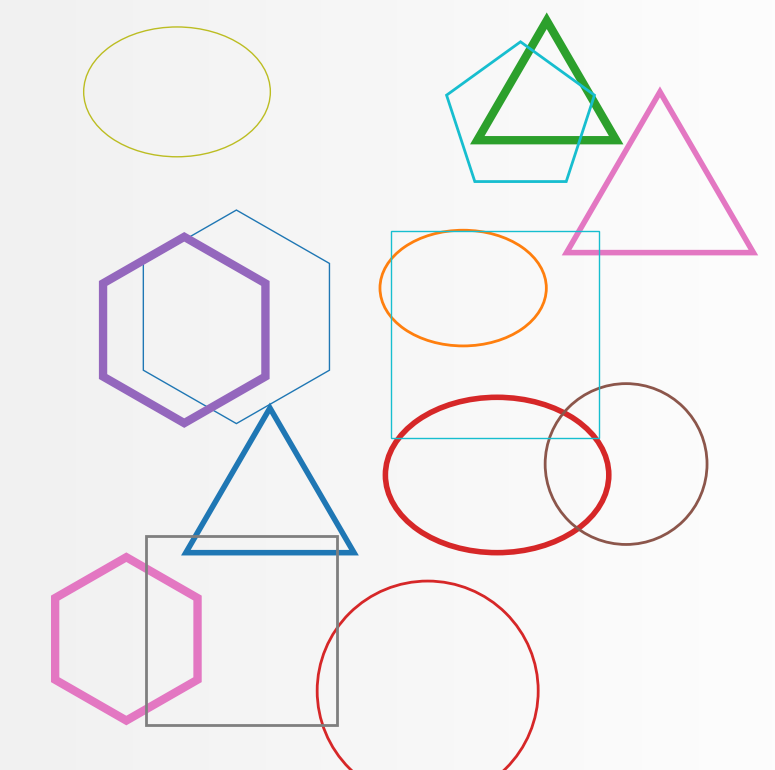[{"shape": "hexagon", "thickness": 0.5, "radius": 0.69, "center": [0.305, 0.589]}, {"shape": "triangle", "thickness": 2, "radius": 0.63, "center": [0.348, 0.345]}, {"shape": "oval", "thickness": 1, "radius": 0.54, "center": [0.598, 0.626]}, {"shape": "triangle", "thickness": 3, "radius": 0.52, "center": [0.705, 0.87]}, {"shape": "oval", "thickness": 2, "radius": 0.72, "center": [0.641, 0.383]}, {"shape": "circle", "thickness": 1, "radius": 0.71, "center": [0.552, 0.103]}, {"shape": "hexagon", "thickness": 3, "radius": 0.6, "center": [0.238, 0.571]}, {"shape": "circle", "thickness": 1, "radius": 0.52, "center": [0.808, 0.397]}, {"shape": "triangle", "thickness": 2, "radius": 0.7, "center": [0.852, 0.742]}, {"shape": "hexagon", "thickness": 3, "radius": 0.53, "center": [0.163, 0.17]}, {"shape": "square", "thickness": 1, "radius": 0.62, "center": [0.312, 0.181]}, {"shape": "oval", "thickness": 0.5, "radius": 0.6, "center": [0.228, 0.881]}, {"shape": "pentagon", "thickness": 1, "radius": 0.5, "center": [0.672, 0.845]}, {"shape": "square", "thickness": 0.5, "radius": 0.67, "center": [0.639, 0.565]}]